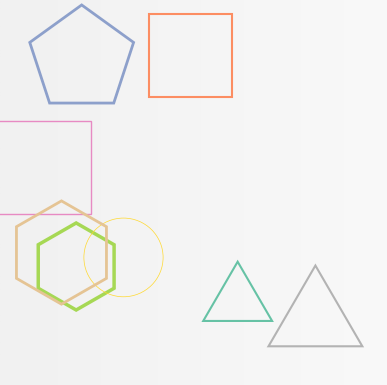[{"shape": "triangle", "thickness": 1.5, "radius": 0.51, "center": [0.613, 0.218]}, {"shape": "square", "thickness": 1.5, "radius": 0.54, "center": [0.491, 0.856]}, {"shape": "pentagon", "thickness": 2, "radius": 0.7, "center": [0.211, 0.846]}, {"shape": "square", "thickness": 1, "radius": 0.6, "center": [0.114, 0.564]}, {"shape": "hexagon", "thickness": 2.5, "radius": 0.57, "center": [0.197, 0.308]}, {"shape": "circle", "thickness": 0.5, "radius": 0.51, "center": [0.319, 0.331]}, {"shape": "hexagon", "thickness": 2, "radius": 0.67, "center": [0.159, 0.344]}, {"shape": "triangle", "thickness": 1.5, "radius": 0.7, "center": [0.814, 0.17]}]